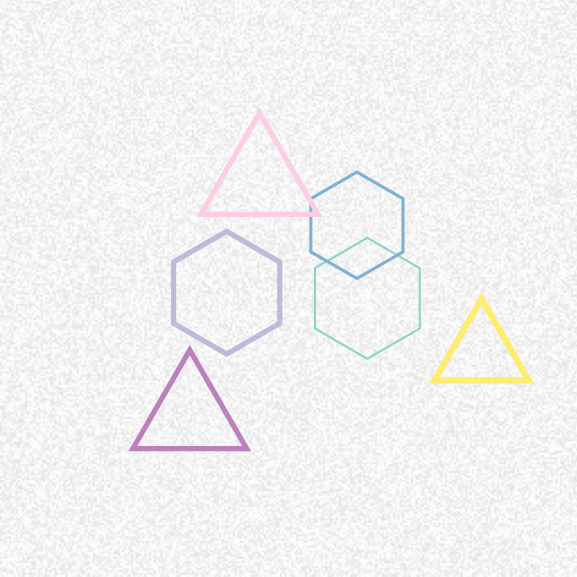[{"shape": "hexagon", "thickness": 1, "radius": 0.52, "center": [0.636, 0.483]}, {"shape": "hexagon", "thickness": 2.5, "radius": 0.53, "center": [0.392, 0.492]}, {"shape": "hexagon", "thickness": 1.5, "radius": 0.46, "center": [0.618, 0.609]}, {"shape": "triangle", "thickness": 2.5, "radius": 0.59, "center": [0.449, 0.687]}, {"shape": "triangle", "thickness": 2.5, "radius": 0.57, "center": [0.329, 0.279]}, {"shape": "triangle", "thickness": 3, "radius": 0.47, "center": [0.834, 0.388]}]